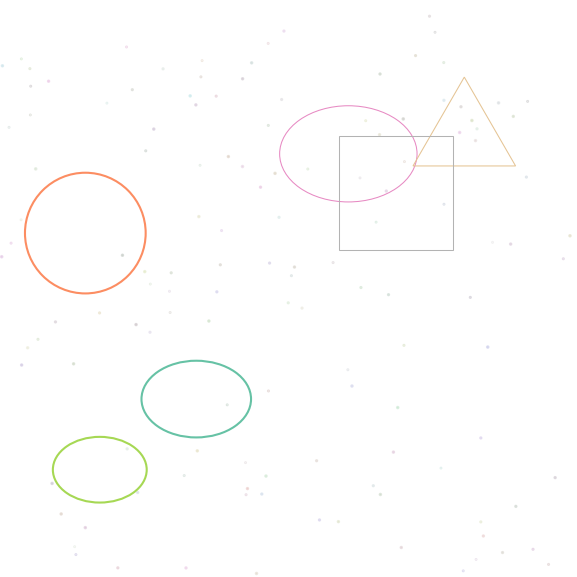[{"shape": "oval", "thickness": 1, "radius": 0.47, "center": [0.34, 0.308]}, {"shape": "circle", "thickness": 1, "radius": 0.52, "center": [0.148, 0.596]}, {"shape": "oval", "thickness": 0.5, "radius": 0.59, "center": [0.603, 0.733]}, {"shape": "oval", "thickness": 1, "radius": 0.41, "center": [0.173, 0.186]}, {"shape": "triangle", "thickness": 0.5, "radius": 0.51, "center": [0.804, 0.763]}, {"shape": "square", "thickness": 0.5, "radius": 0.49, "center": [0.685, 0.665]}]